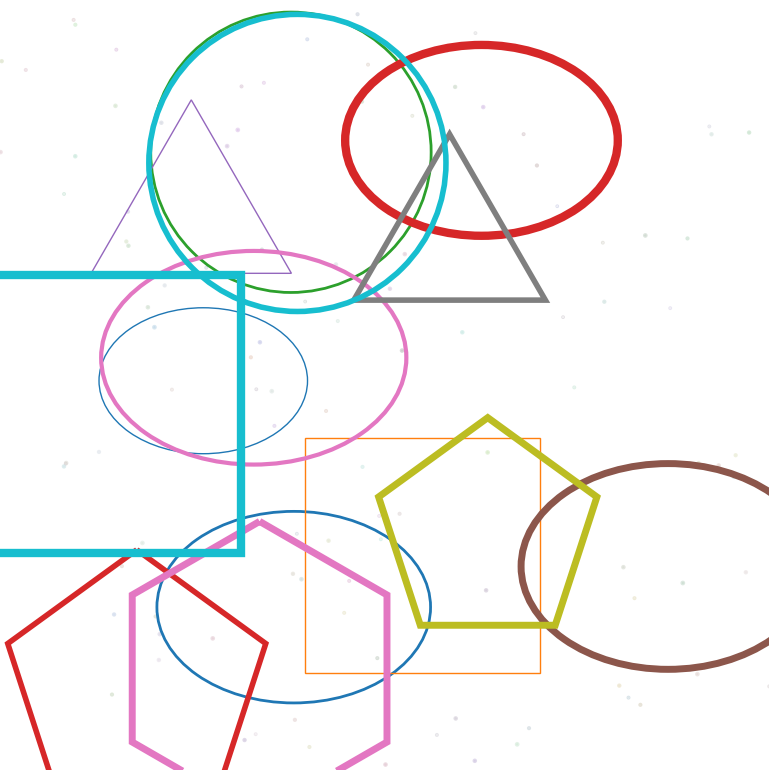[{"shape": "oval", "thickness": 0.5, "radius": 0.68, "center": [0.264, 0.506]}, {"shape": "oval", "thickness": 1, "radius": 0.89, "center": [0.381, 0.211]}, {"shape": "square", "thickness": 0.5, "radius": 0.76, "center": [0.549, 0.279]}, {"shape": "circle", "thickness": 1, "radius": 0.91, "center": [0.378, 0.802]}, {"shape": "oval", "thickness": 3, "radius": 0.89, "center": [0.625, 0.818]}, {"shape": "pentagon", "thickness": 2, "radius": 0.88, "center": [0.178, 0.11]}, {"shape": "triangle", "thickness": 0.5, "radius": 0.75, "center": [0.248, 0.72]}, {"shape": "oval", "thickness": 2.5, "radius": 0.95, "center": [0.868, 0.264]}, {"shape": "oval", "thickness": 1.5, "radius": 0.99, "center": [0.33, 0.535]}, {"shape": "hexagon", "thickness": 2.5, "radius": 0.96, "center": [0.337, 0.132]}, {"shape": "triangle", "thickness": 2, "radius": 0.72, "center": [0.584, 0.682]}, {"shape": "pentagon", "thickness": 2.5, "radius": 0.75, "center": [0.633, 0.309]}, {"shape": "circle", "thickness": 2, "radius": 0.96, "center": [0.386, 0.788]}, {"shape": "square", "thickness": 3, "radius": 0.9, "center": [0.133, 0.462]}]